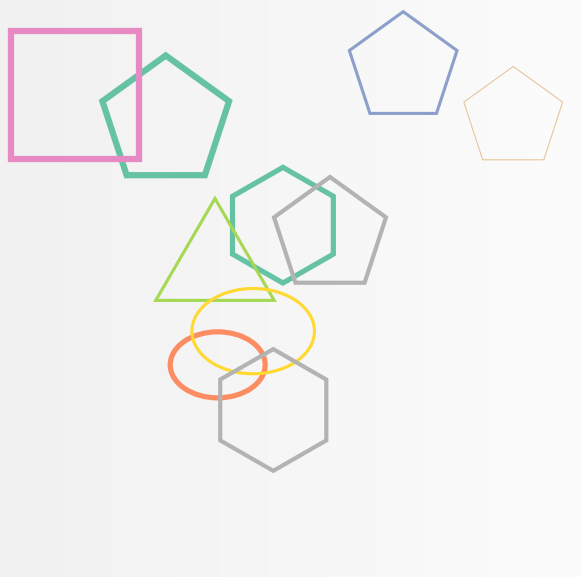[{"shape": "hexagon", "thickness": 2.5, "radius": 0.5, "center": [0.487, 0.609]}, {"shape": "pentagon", "thickness": 3, "radius": 0.57, "center": [0.285, 0.788]}, {"shape": "oval", "thickness": 2.5, "radius": 0.41, "center": [0.375, 0.367]}, {"shape": "pentagon", "thickness": 1.5, "radius": 0.49, "center": [0.694, 0.882]}, {"shape": "square", "thickness": 3, "radius": 0.55, "center": [0.129, 0.835]}, {"shape": "triangle", "thickness": 1.5, "radius": 0.59, "center": [0.37, 0.538]}, {"shape": "oval", "thickness": 1.5, "radius": 0.53, "center": [0.436, 0.426]}, {"shape": "pentagon", "thickness": 0.5, "radius": 0.45, "center": [0.883, 0.795]}, {"shape": "pentagon", "thickness": 2, "radius": 0.51, "center": [0.568, 0.591]}, {"shape": "hexagon", "thickness": 2, "radius": 0.53, "center": [0.47, 0.289]}]